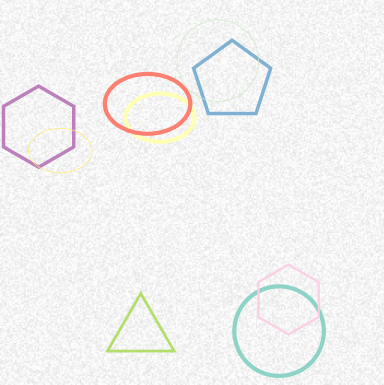[{"shape": "circle", "thickness": 3, "radius": 0.58, "center": [0.725, 0.14]}, {"shape": "oval", "thickness": 3, "radius": 0.45, "center": [0.416, 0.694]}, {"shape": "oval", "thickness": 3, "radius": 0.55, "center": [0.383, 0.73]}, {"shape": "pentagon", "thickness": 2.5, "radius": 0.53, "center": [0.603, 0.79]}, {"shape": "triangle", "thickness": 2, "radius": 0.5, "center": [0.366, 0.138]}, {"shape": "hexagon", "thickness": 1.5, "radius": 0.45, "center": [0.75, 0.222]}, {"shape": "hexagon", "thickness": 2.5, "radius": 0.53, "center": [0.1, 0.671]}, {"shape": "circle", "thickness": 0.5, "radius": 0.53, "center": [0.566, 0.843]}, {"shape": "oval", "thickness": 0.5, "radius": 0.41, "center": [0.157, 0.609]}]